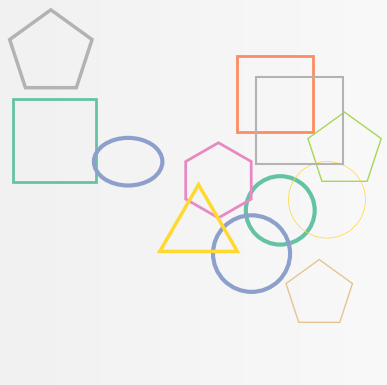[{"shape": "square", "thickness": 2, "radius": 0.54, "center": [0.141, 0.634]}, {"shape": "circle", "thickness": 3, "radius": 0.44, "center": [0.723, 0.454]}, {"shape": "square", "thickness": 2, "radius": 0.5, "center": [0.71, 0.756]}, {"shape": "circle", "thickness": 3, "radius": 0.5, "center": [0.649, 0.341]}, {"shape": "oval", "thickness": 3, "radius": 0.44, "center": [0.331, 0.58]}, {"shape": "hexagon", "thickness": 2, "radius": 0.49, "center": [0.564, 0.532]}, {"shape": "pentagon", "thickness": 1, "radius": 0.5, "center": [0.889, 0.609]}, {"shape": "triangle", "thickness": 2.5, "radius": 0.58, "center": [0.512, 0.405]}, {"shape": "circle", "thickness": 0.5, "radius": 0.5, "center": [0.844, 0.481]}, {"shape": "pentagon", "thickness": 1, "radius": 0.45, "center": [0.824, 0.236]}, {"shape": "square", "thickness": 1.5, "radius": 0.57, "center": [0.773, 0.688]}, {"shape": "pentagon", "thickness": 2.5, "radius": 0.56, "center": [0.131, 0.863]}]